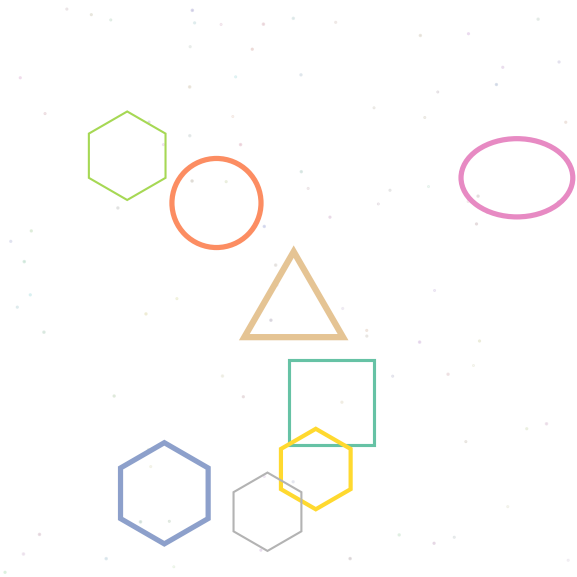[{"shape": "square", "thickness": 1.5, "radius": 0.37, "center": [0.574, 0.302]}, {"shape": "circle", "thickness": 2.5, "radius": 0.39, "center": [0.375, 0.648]}, {"shape": "hexagon", "thickness": 2.5, "radius": 0.44, "center": [0.285, 0.145]}, {"shape": "oval", "thickness": 2.5, "radius": 0.48, "center": [0.895, 0.691]}, {"shape": "hexagon", "thickness": 1, "radius": 0.38, "center": [0.22, 0.729]}, {"shape": "hexagon", "thickness": 2, "radius": 0.35, "center": [0.547, 0.187]}, {"shape": "triangle", "thickness": 3, "radius": 0.49, "center": [0.509, 0.465]}, {"shape": "hexagon", "thickness": 1, "radius": 0.34, "center": [0.463, 0.113]}]